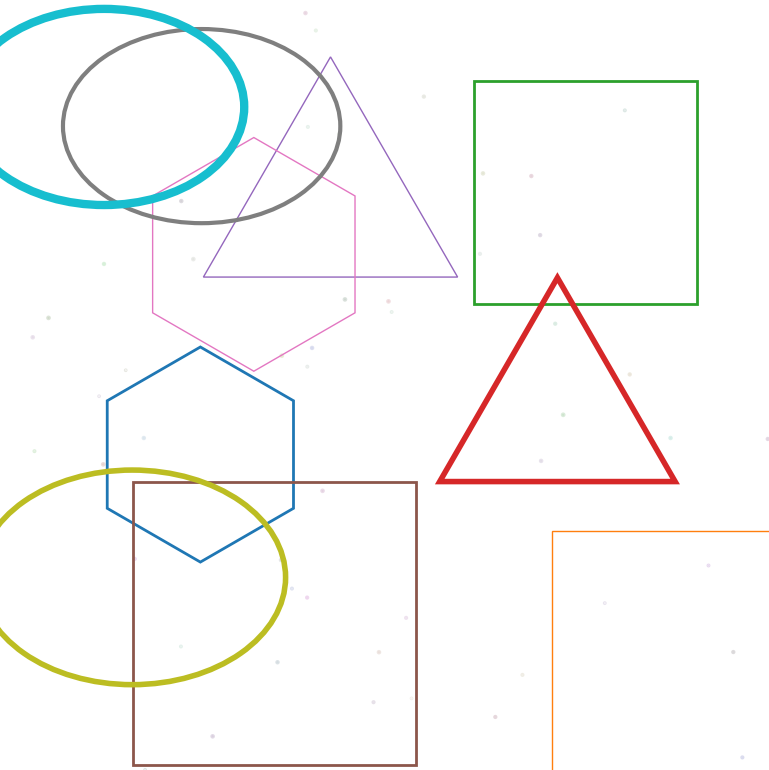[{"shape": "hexagon", "thickness": 1, "radius": 0.7, "center": [0.26, 0.41]}, {"shape": "square", "thickness": 0.5, "radius": 0.85, "center": [0.886, 0.141]}, {"shape": "square", "thickness": 1, "radius": 0.73, "center": [0.76, 0.75]}, {"shape": "triangle", "thickness": 2, "radius": 0.88, "center": [0.724, 0.463]}, {"shape": "triangle", "thickness": 0.5, "radius": 0.95, "center": [0.429, 0.735]}, {"shape": "square", "thickness": 1, "radius": 0.92, "center": [0.357, 0.191]}, {"shape": "hexagon", "thickness": 0.5, "radius": 0.76, "center": [0.33, 0.67]}, {"shape": "oval", "thickness": 1.5, "radius": 0.9, "center": [0.262, 0.836]}, {"shape": "oval", "thickness": 2, "radius": 1.0, "center": [0.172, 0.25]}, {"shape": "oval", "thickness": 3, "radius": 0.91, "center": [0.135, 0.861]}]